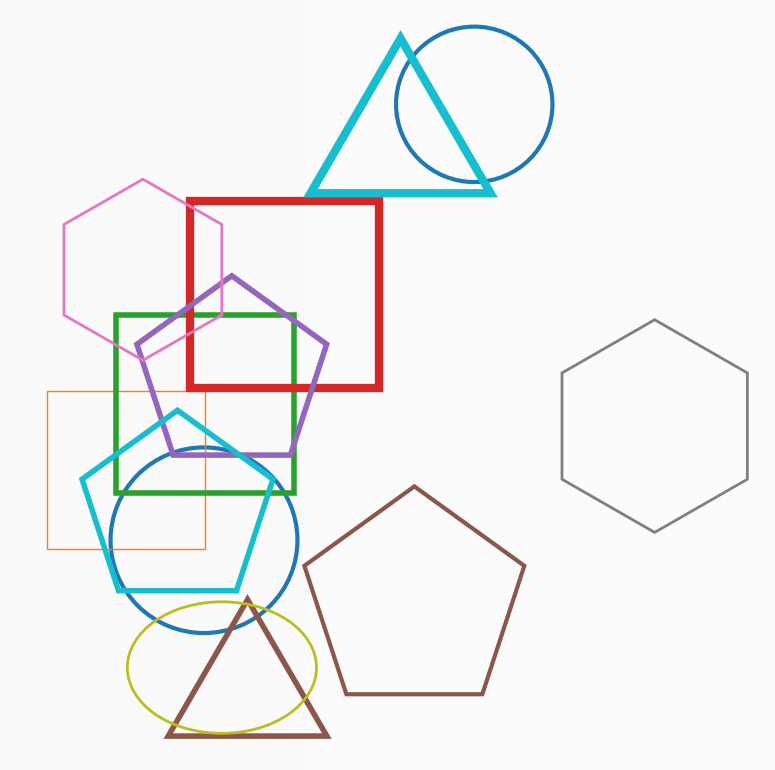[{"shape": "circle", "thickness": 1.5, "radius": 0.6, "center": [0.263, 0.298]}, {"shape": "circle", "thickness": 1.5, "radius": 0.5, "center": [0.612, 0.864]}, {"shape": "square", "thickness": 0.5, "radius": 0.51, "center": [0.163, 0.39]}, {"shape": "square", "thickness": 2, "radius": 0.58, "center": [0.265, 0.475]}, {"shape": "square", "thickness": 3, "radius": 0.61, "center": [0.367, 0.617]}, {"shape": "pentagon", "thickness": 2, "radius": 0.64, "center": [0.299, 0.513]}, {"shape": "triangle", "thickness": 2, "radius": 0.59, "center": [0.319, 0.103]}, {"shape": "pentagon", "thickness": 1.5, "radius": 0.75, "center": [0.535, 0.219]}, {"shape": "hexagon", "thickness": 1, "radius": 0.59, "center": [0.184, 0.65]}, {"shape": "hexagon", "thickness": 1, "radius": 0.69, "center": [0.845, 0.447]}, {"shape": "oval", "thickness": 1, "radius": 0.61, "center": [0.286, 0.133]}, {"shape": "pentagon", "thickness": 2, "radius": 0.65, "center": [0.229, 0.338]}, {"shape": "triangle", "thickness": 3, "radius": 0.67, "center": [0.517, 0.816]}]